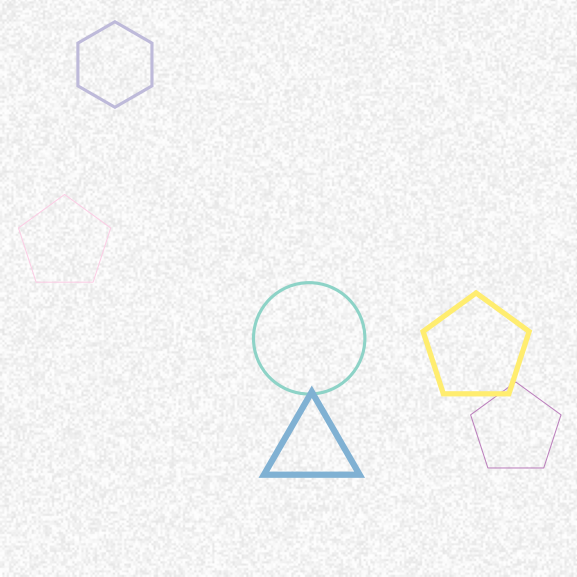[{"shape": "circle", "thickness": 1.5, "radius": 0.48, "center": [0.535, 0.413]}, {"shape": "hexagon", "thickness": 1.5, "radius": 0.37, "center": [0.199, 0.887]}, {"shape": "triangle", "thickness": 3, "radius": 0.48, "center": [0.54, 0.225]}, {"shape": "pentagon", "thickness": 0.5, "radius": 0.42, "center": [0.112, 0.578]}, {"shape": "pentagon", "thickness": 0.5, "radius": 0.41, "center": [0.893, 0.255]}, {"shape": "pentagon", "thickness": 2.5, "radius": 0.48, "center": [0.824, 0.395]}]